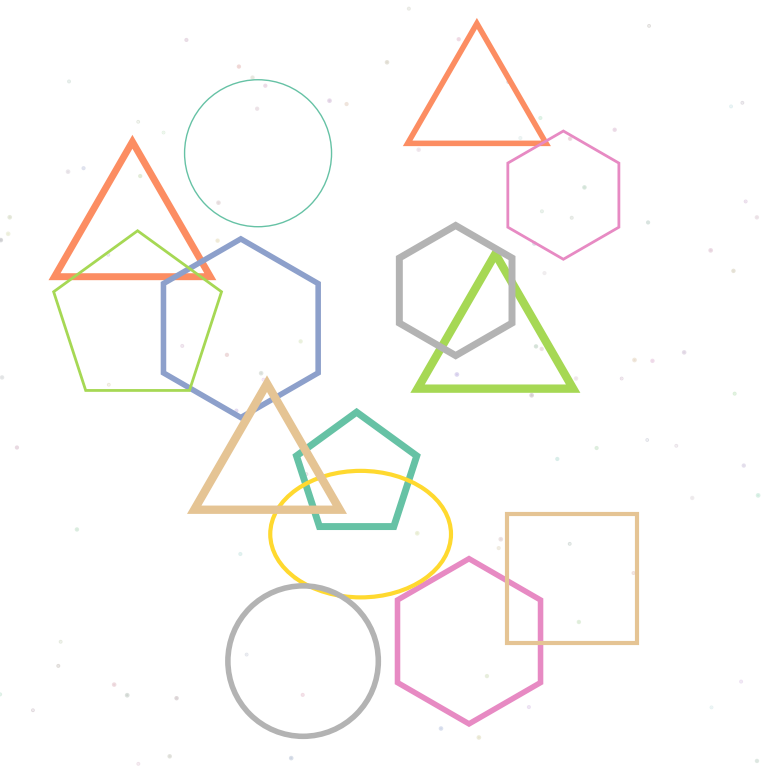[{"shape": "circle", "thickness": 0.5, "radius": 0.48, "center": [0.335, 0.801]}, {"shape": "pentagon", "thickness": 2.5, "radius": 0.41, "center": [0.463, 0.383]}, {"shape": "triangle", "thickness": 2.5, "radius": 0.58, "center": [0.172, 0.699]}, {"shape": "triangle", "thickness": 2, "radius": 0.52, "center": [0.619, 0.866]}, {"shape": "hexagon", "thickness": 2, "radius": 0.58, "center": [0.313, 0.574]}, {"shape": "hexagon", "thickness": 2, "radius": 0.54, "center": [0.609, 0.167]}, {"shape": "hexagon", "thickness": 1, "radius": 0.42, "center": [0.732, 0.747]}, {"shape": "pentagon", "thickness": 1, "radius": 0.57, "center": [0.179, 0.586]}, {"shape": "triangle", "thickness": 3, "radius": 0.58, "center": [0.643, 0.554]}, {"shape": "oval", "thickness": 1.5, "radius": 0.59, "center": [0.468, 0.306]}, {"shape": "square", "thickness": 1.5, "radius": 0.42, "center": [0.742, 0.249]}, {"shape": "triangle", "thickness": 3, "radius": 0.55, "center": [0.347, 0.393]}, {"shape": "circle", "thickness": 2, "radius": 0.49, "center": [0.394, 0.141]}, {"shape": "hexagon", "thickness": 2.5, "radius": 0.42, "center": [0.592, 0.623]}]